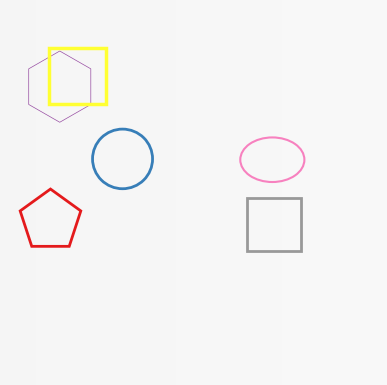[{"shape": "pentagon", "thickness": 2, "radius": 0.41, "center": [0.13, 0.427]}, {"shape": "circle", "thickness": 2, "radius": 0.39, "center": [0.316, 0.587]}, {"shape": "hexagon", "thickness": 0.5, "radius": 0.46, "center": [0.154, 0.775]}, {"shape": "square", "thickness": 2.5, "radius": 0.36, "center": [0.2, 0.802]}, {"shape": "oval", "thickness": 1.5, "radius": 0.41, "center": [0.703, 0.585]}, {"shape": "square", "thickness": 2, "radius": 0.34, "center": [0.707, 0.417]}]